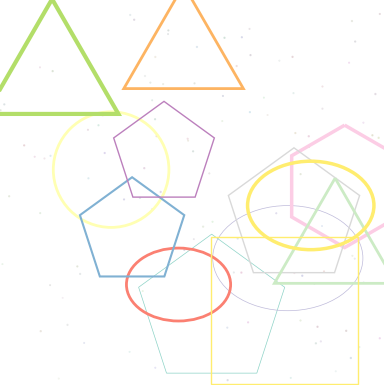[{"shape": "pentagon", "thickness": 0.5, "radius": 1.0, "center": [0.55, 0.192]}, {"shape": "circle", "thickness": 2, "radius": 0.75, "center": [0.289, 0.559]}, {"shape": "oval", "thickness": 0.5, "radius": 0.98, "center": [0.748, 0.33]}, {"shape": "oval", "thickness": 2, "radius": 0.68, "center": [0.464, 0.261]}, {"shape": "pentagon", "thickness": 1.5, "radius": 0.71, "center": [0.343, 0.397]}, {"shape": "triangle", "thickness": 2, "radius": 0.9, "center": [0.477, 0.86]}, {"shape": "triangle", "thickness": 3, "radius": 0.99, "center": [0.135, 0.804]}, {"shape": "hexagon", "thickness": 2.5, "radius": 0.79, "center": [0.895, 0.516]}, {"shape": "pentagon", "thickness": 1, "radius": 0.9, "center": [0.764, 0.437]}, {"shape": "pentagon", "thickness": 1, "radius": 0.69, "center": [0.426, 0.599]}, {"shape": "triangle", "thickness": 2, "radius": 0.91, "center": [0.87, 0.355]}, {"shape": "oval", "thickness": 2.5, "radius": 0.82, "center": [0.807, 0.466]}, {"shape": "square", "thickness": 1, "radius": 0.95, "center": [0.739, 0.194]}]